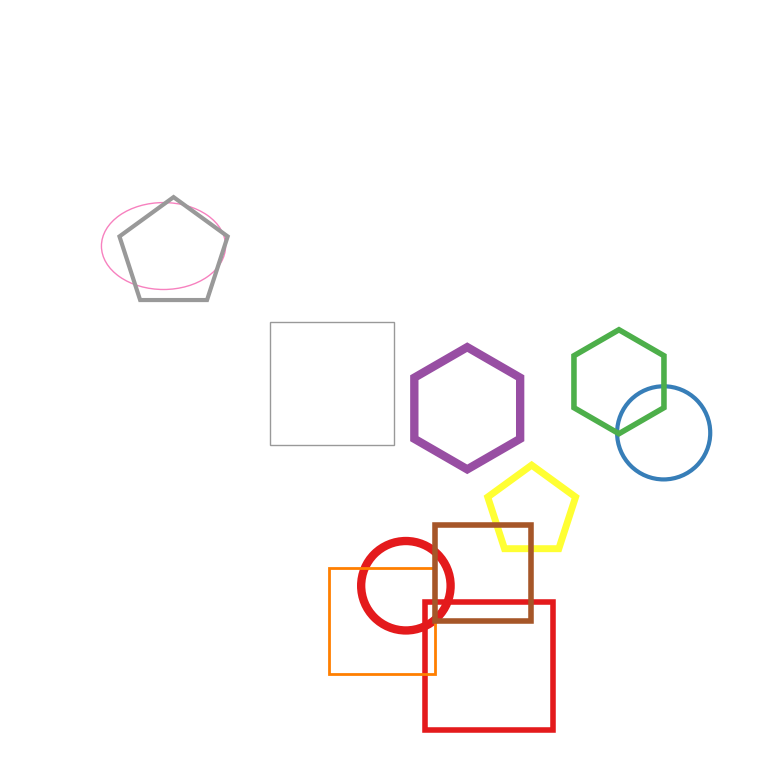[{"shape": "circle", "thickness": 3, "radius": 0.29, "center": [0.527, 0.239]}, {"shape": "square", "thickness": 2, "radius": 0.42, "center": [0.635, 0.135]}, {"shape": "circle", "thickness": 1.5, "radius": 0.3, "center": [0.862, 0.438]}, {"shape": "hexagon", "thickness": 2, "radius": 0.34, "center": [0.804, 0.504]}, {"shape": "hexagon", "thickness": 3, "radius": 0.4, "center": [0.607, 0.47]}, {"shape": "square", "thickness": 1, "radius": 0.34, "center": [0.496, 0.194]}, {"shape": "pentagon", "thickness": 2.5, "radius": 0.3, "center": [0.69, 0.336]}, {"shape": "square", "thickness": 2, "radius": 0.31, "center": [0.628, 0.256]}, {"shape": "oval", "thickness": 0.5, "radius": 0.4, "center": [0.212, 0.68]}, {"shape": "square", "thickness": 0.5, "radius": 0.4, "center": [0.431, 0.502]}, {"shape": "pentagon", "thickness": 1.5, "radius": 0.37, "center": [0.225, 0.67]}]